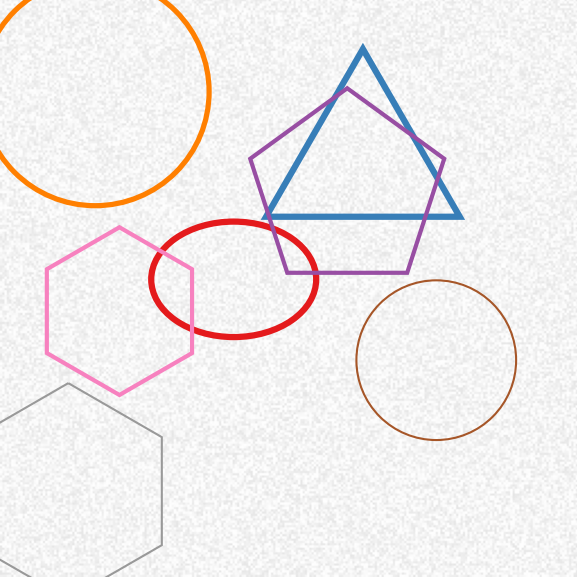[{"shape": "oval", "thickness": 3, "radius": 0.71, "center": [0.405, 0.515]}, {"shape": "triangle", "thickness": 3, "radius": 0.97, "center": [0.628, 0.721]}, {"shape": "pentagon", "thickness": 2, "radius": 0.88, "center": [0.601, 0.67]}, {"shape": "circle", "thickness": 2.5, "radius": 0.99, "center": [0.165, 0.84]}, {"shape": "circle", "thickness": 1, "radius": 0.69, "center": [0.755, 0.375]}, {"shape": "hexagon", "thickness": 2, "radius": 0.73, "center": [0.207, 0.46]}, {"shape": "hexagon", "thickness": 1, "radius": 0.94, "center": [0.118, 0.149]}]